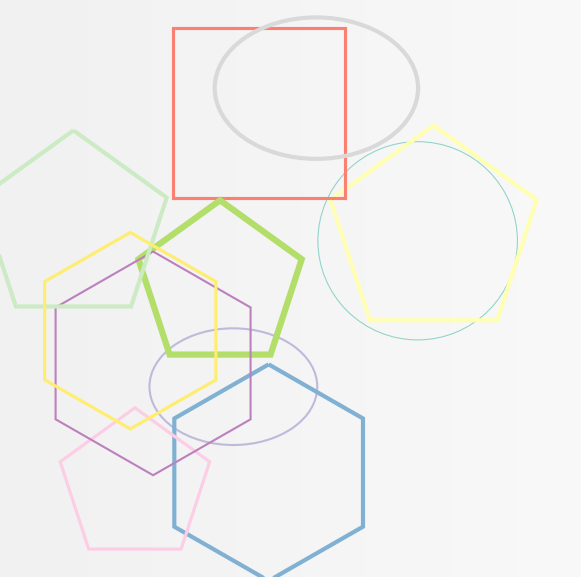[{"shape": "circle", "thickness": 0.5, "radius": 0.86, "center": [0.719, 0.582]}, {"shape": "pentagon", "thickness": 2, "radius": 0.93, "center": [0.746, 0.596]}, {"shape": "oval", "thickness": 1, "radius": 0.72, "center": [0.401, 0.33]}, {"shape": "square", "thickness": 1.5, "radius": 0.74, "center": [0.446, 0.803]}, {"shape": "hexagon", "thickness": 2, "radius": 0.94, "center": [0.462, 0.181]}, {"shape": "pentagon", "thickness": 3, "radius": 0.74, "center": [0.379, 0.505]}, {"shape": "pentagon", "thickness": 1.5, "radius": 0.68, "center": [0.232, 0.158]}, {"shape": "oval", "thickness": 2, "radius": 0.87, "center": [0.544, 0.847]}, {"shape": "hexagon", "thickness": 1, "radius": 0.97, "center": [0.263, 0.37]}, {"shape": "pentagon", "thickness": 2, "radius": 0.84, "center": [0.126, 0.605]}, {"shape": "hexagon", "thickness": 1.5, "radius": 0.85, "center": [0.224, 0.426]}]